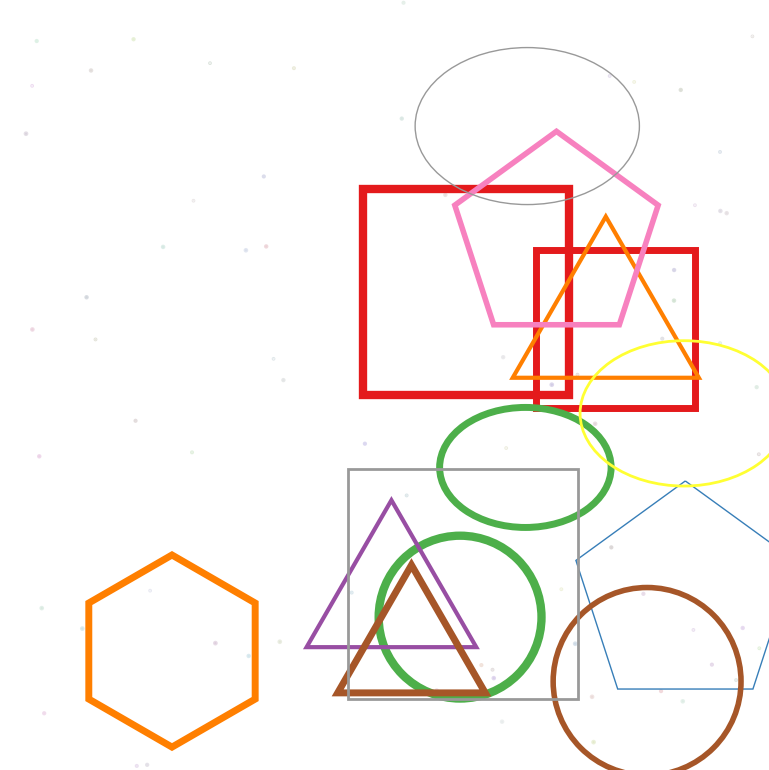[{"shape": "square", "thickness": 3, "radius": 0.67, "center": [0.605, 0.62]}, {"shape": "square", "thickness": 2.5, "radius": 0.52, "center": [0.8, 0.573]}, {"shape": "pentagon", "thickness": 0.5, "radius": 0.75, "center": [0.89, 0.226]}, {"shape": "circle", "thickness": 3, "radius": 0.53, "center": [0.598, 0.199]}, {"shape": "oval", "thickness": 2.5, "radius": 0.56, "center": [0.682, 0.393]}, {"shape": "triangle", "thickness": 1.5, "radius": 0.64, "center": [0.508, 0.223]}, {"shape": "hexagon", "thickness": 2.5, "radius": 0.62, "center": [0.223, 0.154]}, {"shape": "triangle", "thickness": 1.5, "radius": 0.7, "center": [0.787, 0.579]}, {"shape": "oval", "thickness": 1, "radius": 0.67, "center": [0.888, 0.463]}, {"shape": "circle", "thickness": 2, "radius": 0.61, "center": [0.84, 0.115]}, {"shape": "triangle", "thickness": 2.5, "radius": 0.55, "center": [0.534, 0.155]}, {"shape": "pentagon", "thickness": 2, "radius": 0.69, "center": [0.723, 0.691]}, {"shape": "square", "thickness": 1, "radius": 0.75, "center": [0.601, 0.242]}, {"shape": "oval", "thickness": 0.5, "radius": 0.73, "center": [0.685, 0.836]}]